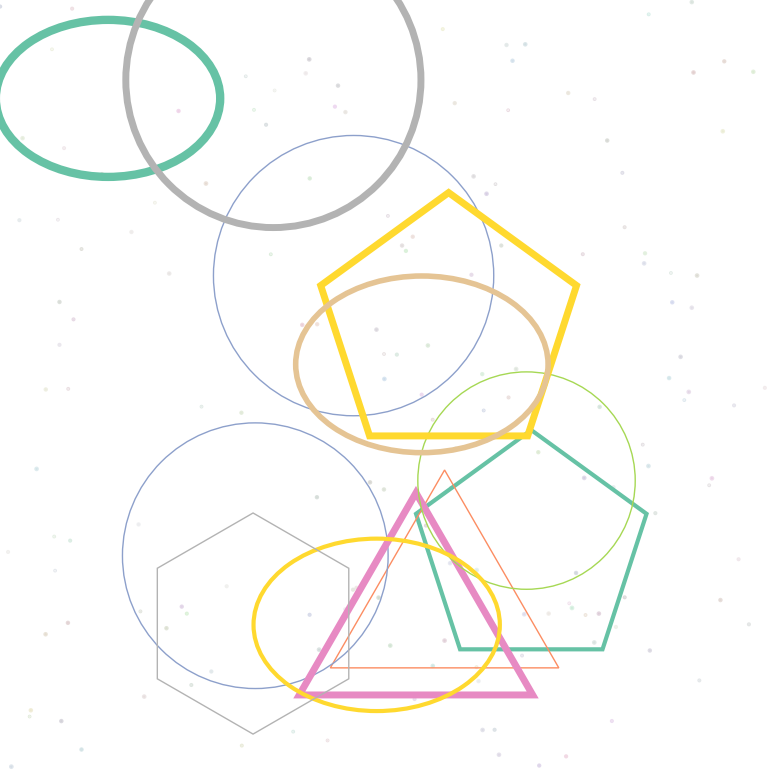[{"shape": "oval", "thickness": 3, "radius": 0.73, "center": [0.14, 0.872]}, {"shape": "pentagon", "thickness": 1.5, "radius": 0.79, "center": [0.69, 0.284]}, {"shape": "triangle", "thickness": 0.5, "radius": 0.86, "center": [0.577, 0.218]}, {"shape": "circle", "thickness": 0.5, "radius": 0.91, "center": [0.459, 0.642]}, {"shape": "circle", "thickness": 0.5, "radius": 0.86, "center": [0.332, 0.278]}, {"shape": "triangle", "thickness": 2.5, "radius": 0.87, "center": [0.54, 0.185]}, {"shape": "circle", "thickness": 0.5, "radius": 0.71, "center": [0.684, 0.376]}, {"shape": "pentagon", "thickness": 2.5, "radius": 0.87, "center": [0.583, 0.575]}, {"shape": "oval", "thickness": 1.5, "radius": 0.8, "center": [0.489, 0.189]}, {"shape": "oval", "thickness": 2, "radius": 0.82, "center": [0.548, 0.527]}, {"shape": "circle", "thickness": 2.5, "radius": 0.96, "center": [0.355, 0.896]}, {"shape": "hexagon", "thickness": 0.5, "radius": 0.72, "center": [0.329, 0.19]}]